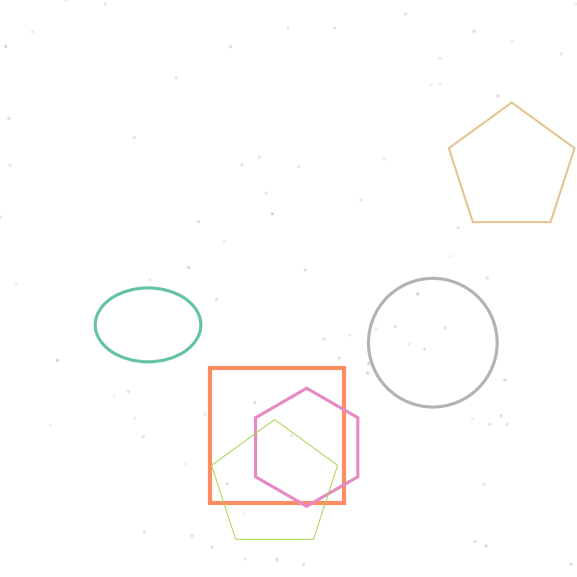[{"shape": "oval", "thickness": 1.5, "radius": 0.46, "center": [0.256, 0.437]}, {"shape": "square", "thickness": 2, "radius": 0.58, "center": [0.48, 0.245]}, {"shape": "hexagon", "thickness": 1.5, "radius": 0.51, "center": [0.531, 0.225]}, {"shape": "pentagon", "thickness": 0.5, "radius": 0.57, "center": [0.476, 0.158]}, {"shape": "pentagon", "thickness": 1, "radius": 0.57, "center": [0.886, 0.707]}, {"shape": "circle", "thickness": 1.5, "radius": 0.56, "center": [0.749, 0.406]}]